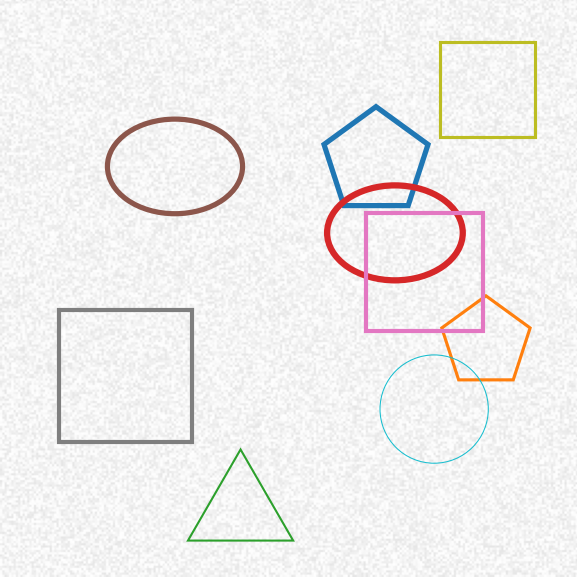[{"shape": "pentagon", "thickness": 2.5, "radius": 0.47, "center": [0.651, 0.72]}, {"shape": "pentagon", "thickness": 1.5, "radius": 0.4, "center": [0.841, 0.406]}, {"shape": "triangle", "thickness": 1, "radius": 0.53, "center": [0.417, 0.116]}, {"shape": "oval", "thickness": 3, "radius": 0.59, "center": [0.684, 0.596]}, {"shape": "oval", "thickness": 2.5, "radius": 0.59, "center": [0.303, 0.711]}, {"shape": "square", "thickness": 2, "radius": 0.51, "center": [0.735, 0.528]}, {"shape": "square", "thickness": 2, "radius": 0.57, "center": [0.218, 0.348]}, {"shape": "square", "thickness": 1.5, "radius": 0.41, "center": [0.844, 0.845]}, {"shape": "circle", "thickness": 0.5, "radius": 0.47, "center": [0.752, 0.291]}]